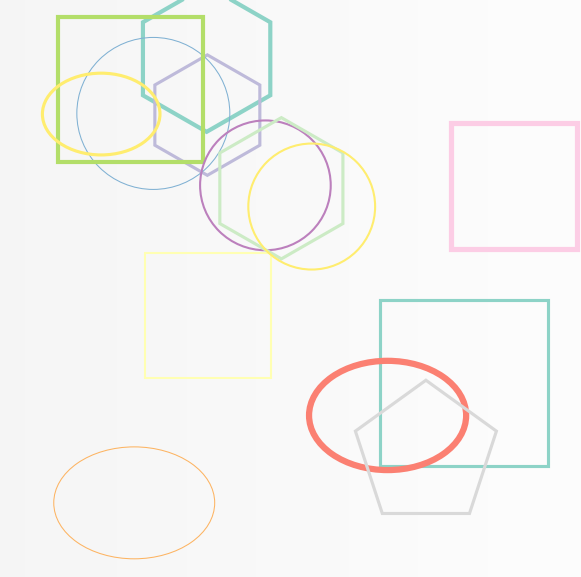[{"shape": "hexagon", "thickness": 2, "radius": 0.63, "center": [0.355, 0.897]}, {"shape": "square", "thickness": 1.5, "radius": 0.72, "center": [0.798, 0.336]}, {"shape": "square", "thickness": 1, "radius": 0.54, "center": [0.357, 0.453]}, {"shape": "hexagon", "thickness": 1.5, "radius": 0.52, "center": [0.357, 0.8]}, {"shape": "oval", "thickness": 3, "radius": 0.68, "center": [0.667, 0.28]}, {"shape": "circle", "thickness": 0.5, "radius": 0.66, "center": [0.264, 0.803]}, {"shape": "oval", "thickness": 0.5, "radius": 0.69, "center": [0.231, 0.128]}, {"shape": "square", "thickness": 2, "radius": 0.63, "center": [0.224, 0.844]}, {"shape": "square", "thickness": 2.5, "radius": 0.54, "center": [0.885, 0.677]}, {"shape": "pentagon", "thickness": 1.5, "radius": 0.64, "center": [0.733, 0.213]}, {"shape": "circle", "thickness": 1, "radius": 0.56, "center": [0.457, 0.678]}, {"shape": "hexagon", "thickness": 1.5, "radius": 0.61, "center": [0.484, 0.673]}, {"shape": "oval", "thickness": 1.5, "radius": 0.51, "center": [0.174, 0.802]}, {"shape": "circle", "thickness": 1, "radius": 0.55, "center": [0.536, 0.641]}]